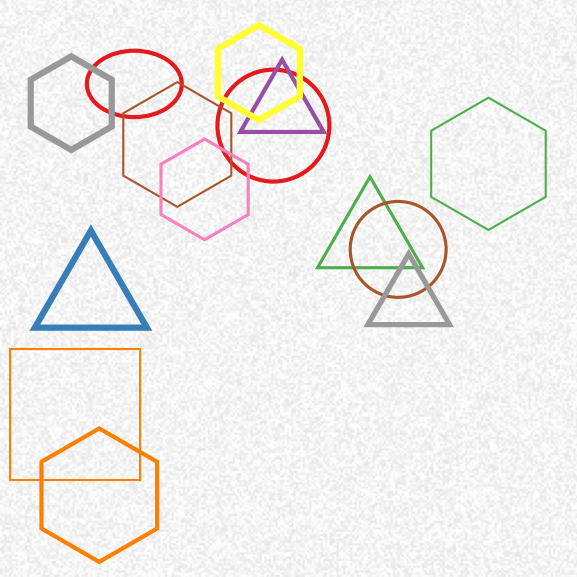[{"shape": "oval", "thickness": 2, "radius": 0.41, "center": [0.233, 0.854]}, {"shape": "circle", "thickness": 2, "radius": 0.48, "center": [0.473, 0.782]}, {"shape": "triangle", "thickness": 3, "radius": 0.56, "center": [0.157, 0.488]}, {"shape": "hexagon", "thickness": 1, "radius": 0.57, "center": [0.846, 0.715]}, {"shape": "triangle", "thickness": 1.5, "radius": 0.53, "center": [0.641, 0.588]}, {"shape": "triangle", "thickness": 2, "radius": 0.42, "center": [0.488, 0.812]}, {"shape": "hexagon", "thickness": 2, "radius": 0.58, "center": [0.172, 0.142]}, {"shape": "square", "thickness": 1, "radius": 0.56, "center": [0.13, 0.281]}, {"shape": "hexagon", "thickness": 3, "radius": 0.41, "center": [0.448, 0.873]}, {"shape": "circle", "thickness": 1.5, "radius": 0.42, "center": [0.689, 0.567]}, {"shape": "hexagon", "thickness": 1, "radius": 0.54, "center": [0.307, 0.749]}, {"shape": "hexagon", "thickness": 1.5, "radius": 0.44, "center": [0.354, 0.671]}, {"shape": "hexagon", "thickness": 3, "radius": 0.4, "center": [0.123, 0.821]}, {"shape": "triangle", "thickness": 2.5, "radius": 0.41, "center": [0.708, 0.478]}]